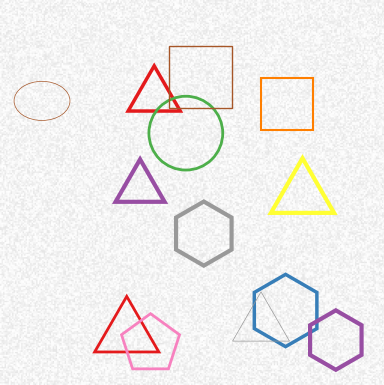[{"shape": "triangle", "thickness": 2.5, "radius": 0.39, "center": [0.401, 0.751]}, {"shape": "triangle", "thickness": 2, "radius": 0.48, "center": [0.329, 0.134]}, {"shape": "hexagon", "thickness": 2.5, "radius": 0.47, "center": [0.742, 0.193]}, {"shape": "circle", "thickness": 2, "radius": 0.48, "center": [0.483, 0.654]}, {"shape": "hexagon", "thickness": 3, "radius": 0.39, "center": [0.872, 0.117]}, {"shape": "triangle", "thickness": 3, "radius": 0.37, "center": [0.364, 0.513]}, {"shape": "square", "thickness": 1.5, "radius": 0.34, "center": [0.746, 0.73]}, {"shape": "triangle", "thickness": 3, "radius": 0.47, "center": [0.786, 0.494]}, {"shape": "oval", "thickness": 0.5, "radius": 0.36, "center": [0.109, 0.738]}, {"shape": "square", "thickness": 1, "radius": 0.4, "center": [0.521, 0.799]}, {"shape": "pentagon", "thickness": 2, "radius": 0.4, "center": [0.391, 0.106]}, {"shape": "hexagon", "thickness": 3, "radius": 0.42, "center": [0.529, 0.393]}, {"shape": "triangle", "thickness": 0.5, "radius": 0.43, "center": [0.678, 0.157]}]